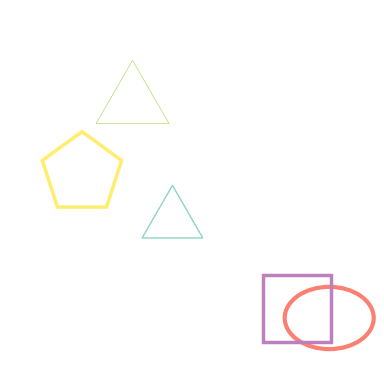[{"shape": "triangle", "thickness": 1, "radius": 0.46, "center": [0.448, 0.427]}, {"shape": "oval", "thickness": 3, "radius": 0.58, "center": [0.855, 0.174]}, {"shape": "triangle", "thickness": 0.5, "radius": 0.55, "center": [0.344, 0.734]}, {"shape": "square", "thickness": 2.5, "radius": 0.44, "center": [0.772, 0.199]}, {"shape": "pentagon", "thickness": 2.5, "radius": 0.54, "center": [0.213, 0.55]}]